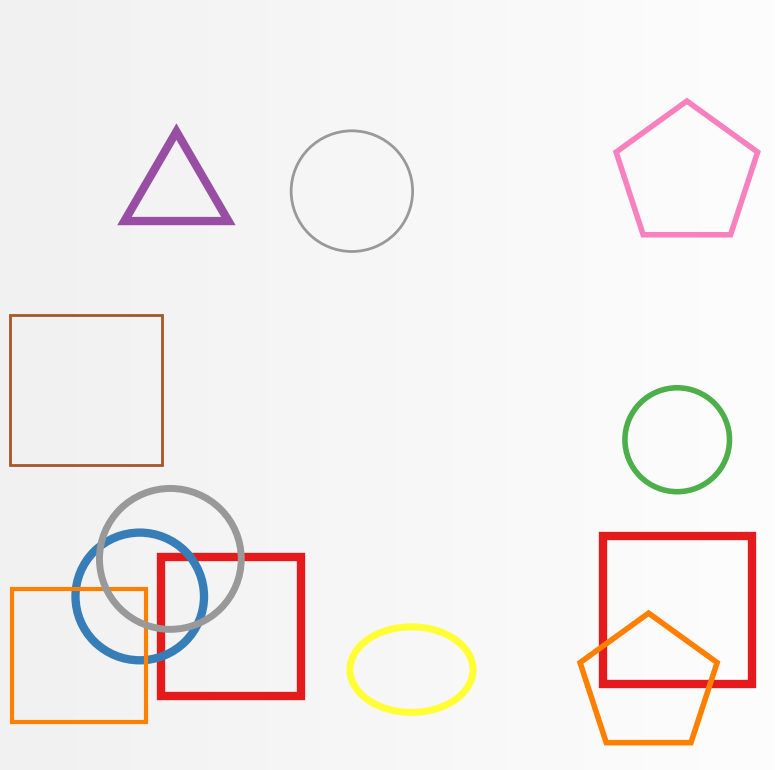[{"shape": "square", "thickness": 3, "radius": 0.48, "center": [0.874, 0.208]}, {"shape": "square", "thickness": 3, "radius": 0.45, "center": [0.298, 0.186]}, {"shape": "circle", "thickness": 3, "radius": 0.41, "center": [0.18, 0.225]}, {"shape": "circle", "thickness": 2, "radius": 0.34, "center": [0.874, 0.429]}, {"shape": "triangle", "thickness": 3, "radius": 0.39, "center": [0.228, 0.752]}, {"shape": "square", "thickness": 1.5, "radius": 0.43, "center": [0.102, 0.149]}, {"shape": "pentagon", "thickness": 2, "radius": 0.46, "center": [0.837, 0.111]}, {"shape": "oval", "thickness": 2.5, "radius": 0.4, "center": [0.531, 0.13]}, {"shape": "square", "thickness": 1, "radius": 0.49, "center": [0.111, 0.493]}, {"shape": "pentagon", "thickness": 2, "radius": 0.48, "center": [0.886, 0.773]}, {"shape": "circle", "thickness": 1, "radius": 0.39, "center": [0.454, 0.752]}, {"shape": "circle", "thickness": 2.5, "radius": 0.46, "center": [0.22, 0.274]}]